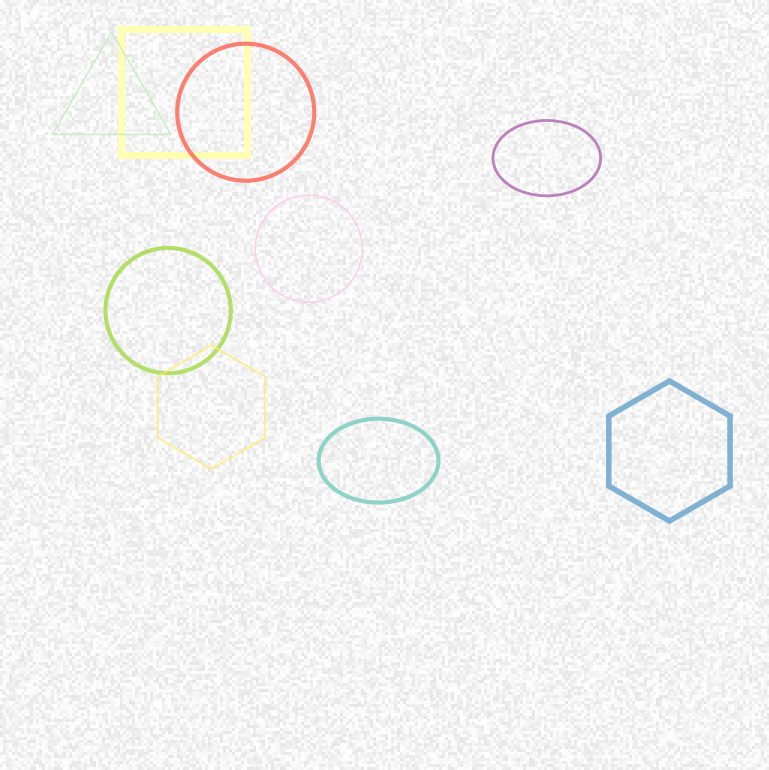[{"shape": "oval", "thickness": 1.5, "radius": 0.39, "center": [0.492, 0.402]}, {"shape": "square", "thickness": 2.5, "radius": 0.41, "center": [0.238, 0.881]}, {"shape": "circle", "thickness": 1.5, "radius": 0.44, "center": [0.319, 0.854]}, {"shape": "hexagon", "thickness": 2, "radius": 0.45, "center": [0.869, 0.414]}, {"shape": "circle", "thickness": 1.5, "radius": 0.41, "center": [0.218, 0.597]}, {"shape": "circle", "thickness": 0.5, "radius": 0.35, "center": [0.401, 0.677]}, {"shape": "oval", "thickness": 1, "radius": 0.35, "center": [0.71, 0.795]}, {"shape": "triangle", "thickness": 0.5, "radius": 0.44, "center": [0.145, 0.87]}, {"shape": "hexagon", "thickness": 0.5, "radius": 0.4, "center": [0.274, 0.471]}]